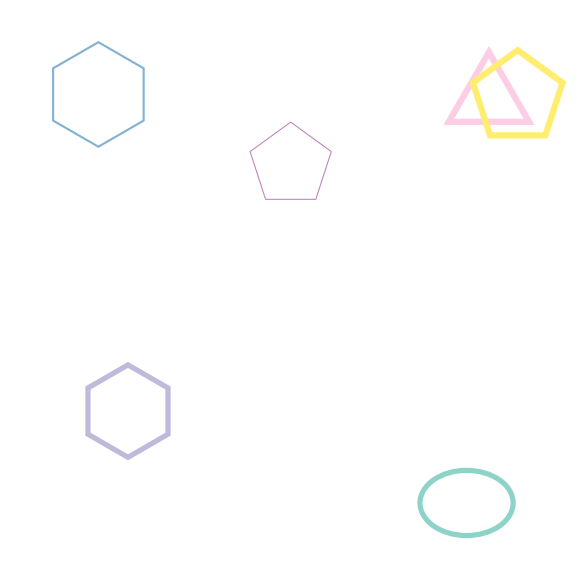[{"shape": "oval", "thickness": 2.5, "radius": 0.4, "center": [0.808, 0.128]}, {"shape": "hexagon", "thickness": 2.5, "radius": 0.4, "center": [0.222, 0.287]}, {"shape": "hexagon", "thickness": 1, "radius": 0.45, "center": [0.17, 0.836]}, {"shape": "triangle", "thickness": 3, "radius": 0.4, "center": [0.847, 0.828]}, {"shape": "pentagon", "thickness": 0.5, "radius": 0.37, "center": [0.503, 0.714]}, {"shape": "pentagon", "thickness": 3, "radius": 0.41, "center": [0.896, 0.831]}]